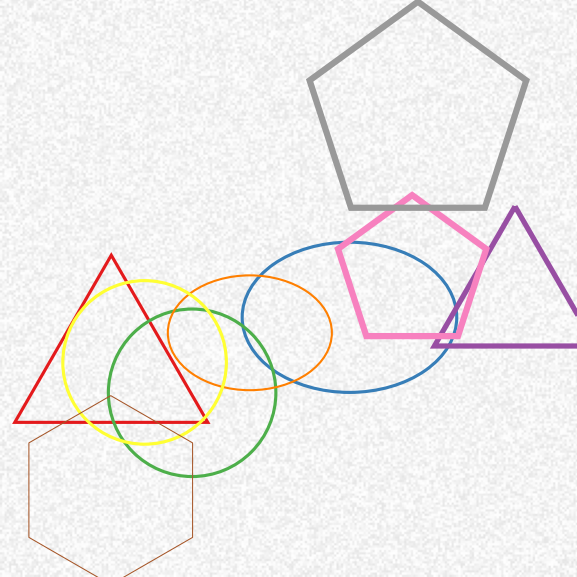[{"shape": "triangle", "thickness": 1.5, "radius": 0.96, "center": [0.193, 0.364]}, {"shape": "oval", "thickness": 1.5, "radius": 0.93, "center": [0.605, 0.45]}, {"shape": "circle", "thickness": 1.5, "radius": 0.73, "center": [0.333, 0.319]}, {"shape": "triangle", "thickness": 2.5, "radius": 0.81, "center": [0.892, 0.481]}, {"shape": "oval", "thickness": 1, "radius": 0.71, "center": [0.433, 0.423]}, {"shape": "circle", "thickness": 1.5, "radius": 0.71, "center": [0.25, 0.372]}, {"shape": "hexagon", "thickness": 0.5, "radius": 0.82, "center": [0.192, 0.15]}, {"shape": "pentagon", "thickness": 3, "radius": 0.67, "center": [0.714, 0.526]}, {"shape": "pentagon", "thickness": 3, "radius": 0.99, "center": [0.724, 0.799]}]